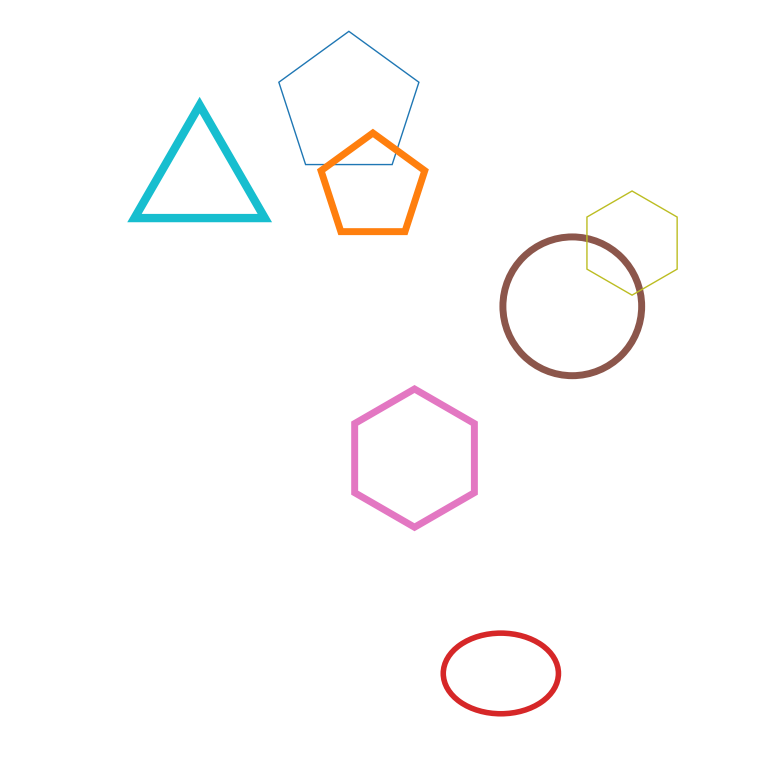[{"shape": "pentagon", "thickness": 0.5, "radius": 0.48, "center": [0.453, 0.864]}, {"shape": "pentagon", "thickness": 2.5, "radius": 0.35, "center": [0.484, 0.756]}, {"shape": "oval", "thickness": 2, "radius": 0.37, "center": [0.65, 0.125]}, {"shape": "circle", "thickness": 2.5, "radius": 0.45, "center": [0.743, 0.602]}, {"shape": "hexagon", "thickness": 2.5, "radius": 0.45, "center": [0.538, 0.405]}, {"shape": "hexagon", "thickness": 0.5, "radius": 0.34, "center": [0.821, 0.684]}, {"shape": "triangle", "thickness": 3, "radius": 0.49, "center": [0.259, 0.766]}]